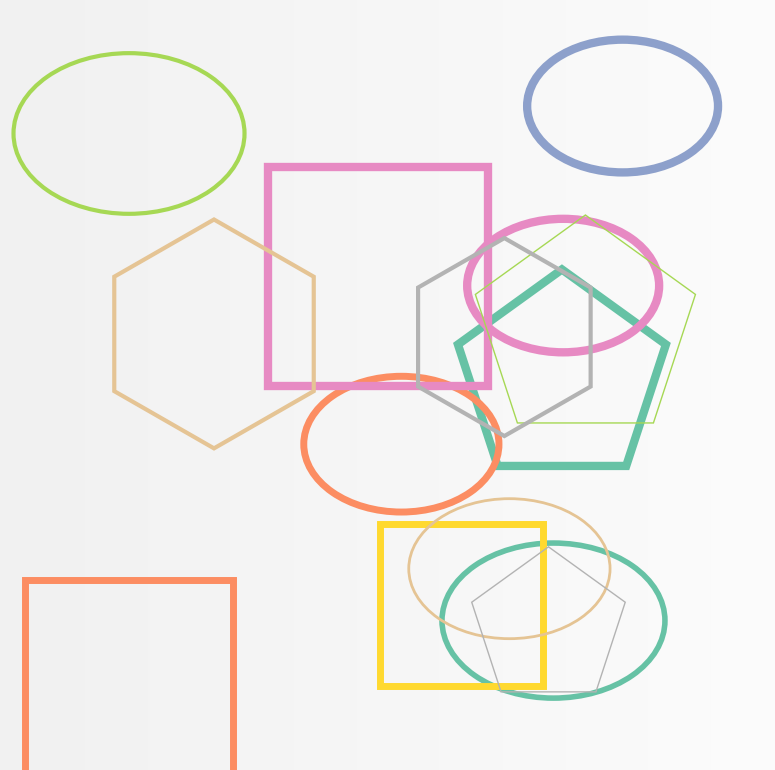[{"shape": "pentagon", "thickness": 3, "radius": 0.71, "center": [0.725, 0.509]}, {"shape": "oval", "thickness": 2, "radius": 0.72, "center": [0.714, 0.194]}, {"shape": "square", "thickness": 2.5, "radius": 0.67, "center": [0.167, 0.112]}, {"shape": "oval", "thickness": 2.5, "radius": 0.63, "center": [0.518, 0.423]}, {"shape": "oval", "thickness": 3, "radius": 0.62, "center": [0.803, 0.862]}, {"shape": "square", "thickness": 3, "radius": 0.71, "center": [0.488, 0.641]}, {"shape": "oval", "thickness": 3, "radius": 0.62, "center": [0.727, 0.629]}, {"shape": "oval", "thickness": 1.5, "radius": 0.75, "center": [0.166, 0.827]}, {"shape": "pentagon", "thickness": 0.5, "radius": 0.75, "center": [0.755, 0.571]}, {"shape": "square", "thickness": 2.5, "radius": 0.53, "center": [0.595, 0.214]}, {"shape": "oval", "thickness": 1, "radius": 0.65, "center": [0.657, 0.261]}, {"shape": "hexagon", "thickness": 1.5, "radius": 0.74, "center": [0.276, 0.566]}, {"shape": "hexagon", "thickness": 1.5, "radius": 0.64, "center": [0.651, 0.562]}, {"shape": "pentagon", "thickness": 0.5, "radius": 0.52, "center": [0.708, 0.186]}]